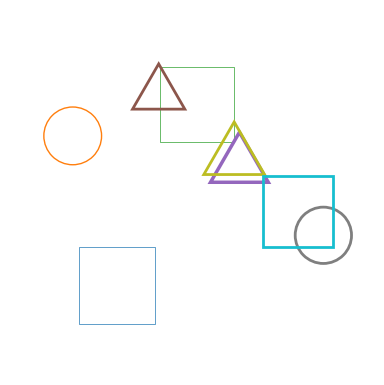[{"shape": "square", "thickness": 0.5, "radius": 0.5, "center": [0.303, 0.258]}, {"shape": "circle", "thickness": 1, "radius": 0.37, "center": [0.189, 0.647]}, {"shape": "square", "thickness": 0.5, "radius": 0.48, "center": [0.512, 0.728]}, {"shape": "triangle", "thickness": 2.5, "radius": 0.43, "center": [0.622, 0.57]}, {"shape": "triangle", "thickness": 2, "radius": 0.39, "center": [0.412, 0.756]}, {"shape": "circle", "thickness": 2, "radius": 0.37, "center": [0.84, 0.389]}, {"shape": "triangle", "thickness": 2, "radius": 0.46, "center": [0.608, 0.592]}, {"shape": "square", "thickness": 2, "radius": 0.46, "center": [0.774, 0.451]}]